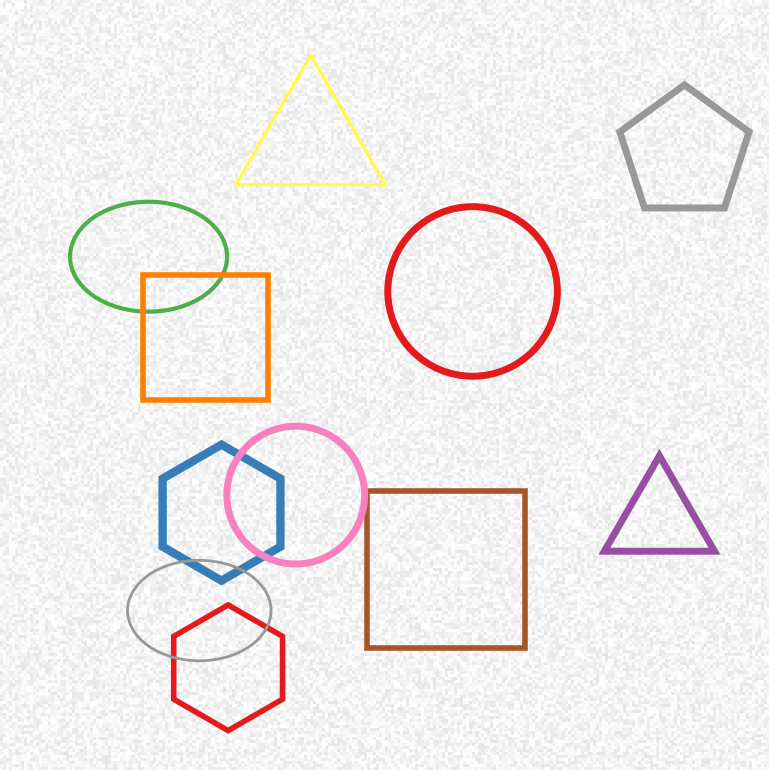[{"shape": "hexagon", "thickness": 2, "radius": 0.41, "center": [0.296, 0.133]}, {"shape": "circle", "thickness": 2.5, "radius": 0.55, "center": [0.614, 0.621]}, {"shape": "hexagon", "thickness": 3, "radius": 0.44, "center": [0.288, 0.334]}, {"shape": "oval", "thickness": 1.5, "radius": 0.51, "center": [0.193, 0.667]}, {"shape": "triangle", "thickness": 2.5, "radius": 0.41, "center": [0.856, 0.325]}, {"shape": "square", "thickness": 2, "radius": 0.41, "center": [0.267, 0.562]}, {"shape": "triangle", "thickness": 1, "radius": 0.56, "center": [0.403, 0.816]}, {"shape": "square", "thickness": 2, "radius": 0.51, "center": [0.579, 0.261]}, {"shape": "circle", "thickness": 2.5, "radius": 0.45, "center": [0.384, 0.357]}, {"shape": "oval", "thickness": 1, "radius": 0.47, "center": [0.259, 0.207]}, {"shape": "pentagon", "thickness": 2.5, "radius": 0.44, "center": [0.889, 0.801]}]